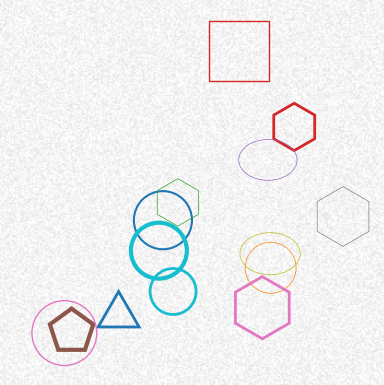[{"shape": "triangle", "thickness": 2, "radius": 0.31, "center": [0.308, 0.181]}, {"shape": "circle", "thickness": 1.5, "radius": 0.38, "center": [0.423, 0.428]}, {"shape": "circle", "thickness": 0.5, "radius": 0.33, "center": [0.703, 0.305]}, {"shape": "hexagon", "thickness": 0.5, "radius": 0.31, "center": [0.462, 0.474]}, {"shape": "hexagon", "thickness": 2, "radius": 0.31, "center": [0.764, 0.67]}, {"shape": "square", "thickness": 1, "radius": 0.39, "center": [0.621, 0.868]}, {"shape": "oval", "thickness": 0.5, "radius": 0.38, "center": [0.696, 0.585]}, {"shape": "pentagon", "thickness": 3, "radius": 0.3, "center": [0.186, 0.139]}, {"shape": "circle", "thickness": 1, "radius": 0.42, "center": [0.167, 0.135]}, {"shape": "hexagon", "thickness": 2, "radius": 0.4, "center": [0.681, 0.201]}, {"shape": "hexagon", "thickness": 0.5, "radius": 0.39, "center": [0.891, 0.438]}, {"shape": "oval", "thickness": 0.5, "radius": 0.39, "center": [0.701, 0.341]}, {"shape": "circle", "thickness": 2, "radius": 0.3, "center": [0.45, 0.243]}, {"shape": "circle", "thickness": 3, "radius": 0.36, "center": [0.413, 0.349]}]